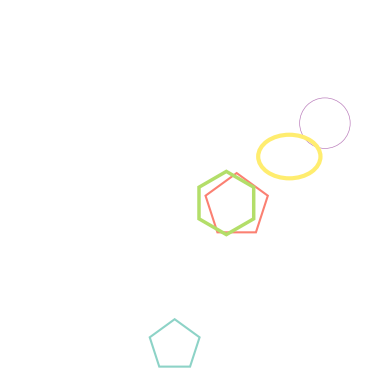[{"shape": "pentagon", "thickness": 1.5, "radius": 0.34, "center": [0.454, 0.103]}, {"shape": "pentagon", "thickness": 1.5, "radius": 0.43, "center": [0.615, 0.465]}, {"shape": "hexagon", "thickness": 2.5, "radius": 0.41, "center": [0.588, 0.473]}, {"shape": "circle", "thickness": 0.5, "radius": 0.33, "center": [0.844, 0.68]}, {"shape": "oval", "thickness": 3, "radius": 0.4, "center": [0.752, 0.593]}]